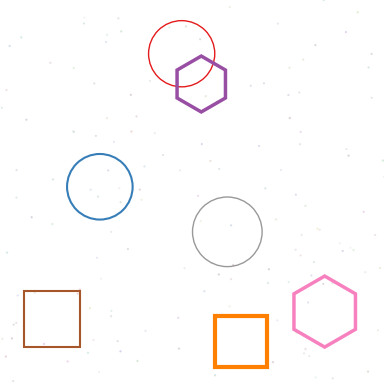[{"shape": "circle", "thickness": 1, "radius": 0.43, "center": [0.472, 0.86]}, {"shape": "circle", "thickness": 1.5, "radius": 0.43, "center": [0.259, 0.515]}, {"shape": "hexagon", "thickness": 2.5, "radius": 0.36, "center": [0.523, 0.782]}, {"shape": "square", "thickness": 3, "radius": 0.34, "center": [0.625, 0.113]}, {"shape": "square", "thickness": 1.5, "radius": 0.36, "center": [0.134, 0.172]}, {"shape": "hexagon", "thickness": 2.5, "radius": 0.46, "center": [0.843, 0.191]}, {"shape": "circle", "thickness": 1, "radius": 0.45, "center": [0.59, 0.398]}]